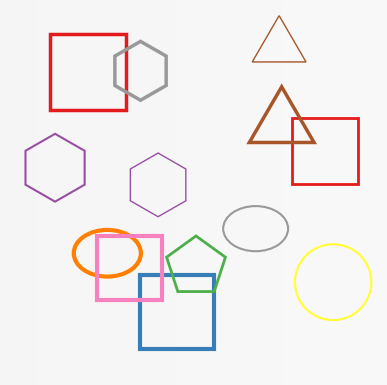[{"shape": "square", "thickness": 2, "radius": 0.42, "center": [0.838, 0.608]}, {"shape": "square", "thickness": 2.5, "radius": 0.49, "center": [0.226, 0.813]}, {"shape": "square", "thickness": 3, "radius": 0.48, "center": [0.457, 0.189]}, {"shape": "pentagon", "thickness": 2, "radius": 0.4, "center": [0.506, 0.307]}, {"shape": "hexagon", "thickness": 1.5, "radius": 0.44, "center": [0.142, 0.564]}, {"shape": "hexagon", "thickness": 1, "radius": 0.41, "center": [0.408, 0.52]}, {"shape": "oval", "thickness": 3, "radius": 0.43, "center": [0.277, 0.342]}, {"shape": "circle", "thickness": 1.5, "radius": 0.49, "center": [0.86, 0.267]}, {"shape": "triangle", "thickness": 2.5, "radius": 0.48, "center": [0.727, 0.678]}, {"shape": "triangle", "thickness": 1, "radius": 0.4, "center": [0.72, 0.879]}, {"shape": "square", "thickness": 3, "radius": 0.42, "center": [0.335, 0.304]}, {"shape": "hexagon", "thickness": 2.5, "radius": 0.38, "center": [0.363, 0.816]}, {"shape": "oval", "thickness": 1.5, "radius": 0.42, "center": [0.66, 0.406]}]